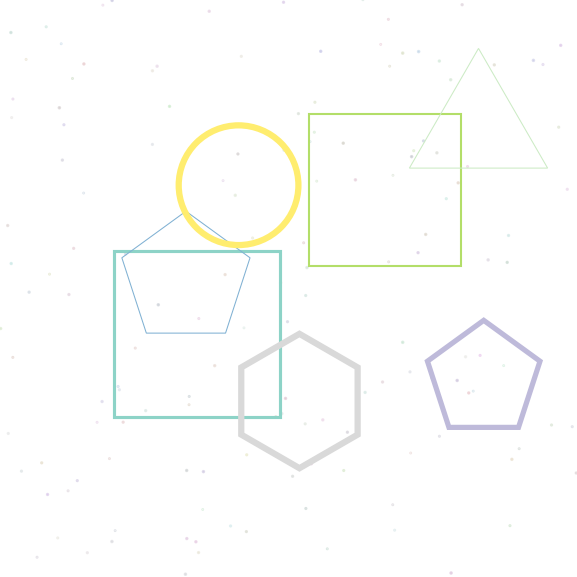[{"shape": "square", "thickness": 1.5, "radius": 0.72, "center": [0.342, 0.421]}, {"shape": "pentagon", "thickness": 2.5, "radius": 0.51, "center": [0.838, 0.342]}, {"shape": "pentagon", "thickness": 0.5, "radius": 0.58, "center": [0.322, 0.517]}, {"shape": "square", "thickness": 1, "radius": 0.66, "center": [0.667, 0.67]}, {"shape": "hexagon", "thickness": 3, "radius": 0.58, "center": [0.519, 0.305]}, {"shape": "triangle", "thickness": 0.5, "radius": 0.69, "center": [0.829, 0.777]}, {"shape": "circle", "thickness": 3, "radius": 0.52, "center": [0.413, 0.678]}]